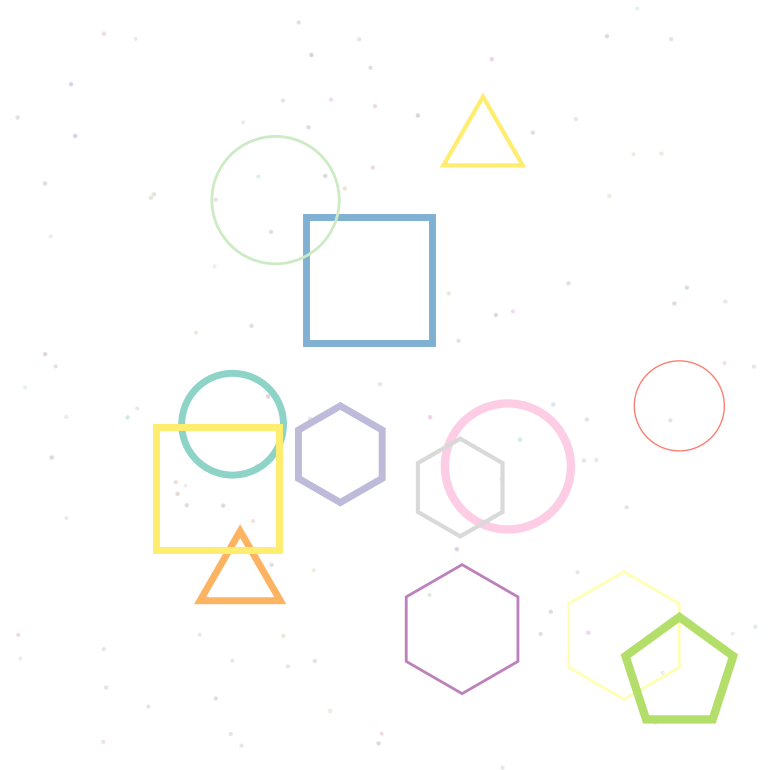[{"shape": "circle", "thickness": 2.5, "radius": 0.33, "center": [0.302, 0.449]}, {"shape": "hexagon", "thickness": 1, "radius": 0.41, "center": [0.81, 0.175]}, {"shape": "hexagon", "thickness": 2.5, "radius": 0.31, "center": [0.442, 0.41]}, {"shape": "circle", "thickness": 0.5, "radius": 0.29, "center": [0.882, 0.473]}, {"shape": "square", "thickness": 2.5, "radius": 0.41, "center": [0.48, 0.636]}, {"shape": "triangle", "thickness": 2.5, "radius": 0.3, "center": [0.312, 0.25]}, {"shape": "pentagon", "thickness": 3, "radius": 0.37, "center": [0.882, 0.125]}, {"shape": "circle", "thickness": 3, "radius": 0.41, "center": [0.66, 0.394]}, {"shape": "hexagon", "thickness": 1.5, "radius": 0.32, "center": [0.598, 0.367]}, {"shape": "hexagon", "thickness": 1, "radius": 0.42, "center": [0.6, 0.183]}, {"shape": "circle", "thickness": 1, "radius": 0.41, "center": [0.358, 0.74]}, {"shape": "triangle", "thickness": 1.5, "radius": 0.3, "center": [0.627, 0.815]}, {"shape": "square", "thickness": 2.5, "radius": 0.4, "center": [0.282, 0.366]}]